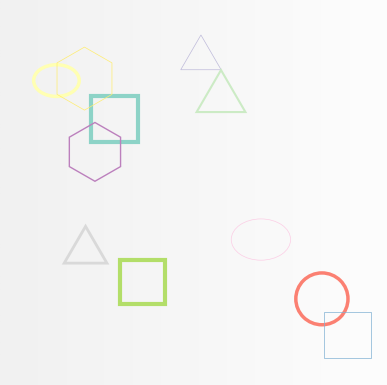[{"shape": "square", "thickness": 3, "radius": 0.3, "center": [0.296, 0.69]}, {"shape": "oval", "thickness": 2.5, "radius": 0.29, "center": [0.146, 0.791]}, {"shape": "triangle", "thickness": 0.5, "radius": 0.3, "center": [0.519, 0.849]}, {"shape": "circle", "thickness": 2.5, "radius": 0.34, "center": [0.831, 0.224]}, {"shape": "square", "thickness": 0.5, "radius": 0.3, "center": [0.897, 0.13]}, {"shape": "square", "thickness": 3, "radius": 0.29, "center": [0.367, 0.268]}, {"shape": "oval", "thickness": 0.5, "radius": 0.38, "center": [0.673, 0.378]}, {"shape": "triangle", "thickness": 2, "radius": 0.32, "center": [0.221, 0.348]}, {"shape": "hexagon", "thickness": 1, "radius": 0.38, "center": [0.245, 0.605]}, {"shape": "triangle", "thickness": 1.5, "radius": 0.36, "center": [0.57, 0.745]}, {"shape": "hexagon", "thickness": 0.5, "radius": 0.41, "center": [0.218, 0.796]}]